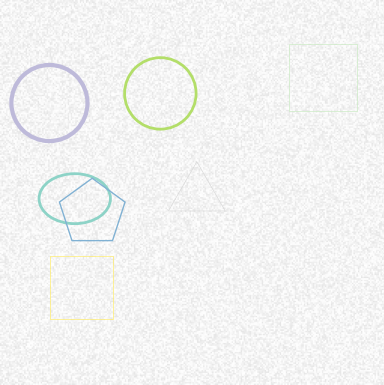[{"shape": "oval", "thickness": 2, "radius": 0.46, "center": [0.194, 0.484]}, {"shape": "circle", "thickness": 3, "radius": 0.49, "center": [0.128, 0.732]}, {"shape": "pentagon", "thickness": 1, "radius": 0.45, "center": [0.24, 0.447]}, {"shape": "circle", "thickness": 2, "radius": 0.46, "center": [0.416, 0.757]}, {"shape": "triangle", "thickness": 0.5, "radius": 0.43, "center": [0.511, 0.495]}, {"shape": "square", "thickness": 0.5, "radius": 0.44, "center": [0.839, 0.799]}, {"shape": "square", "thickness": 0.5, "radius": 0.41, "center": [0.212, 0.254]}]